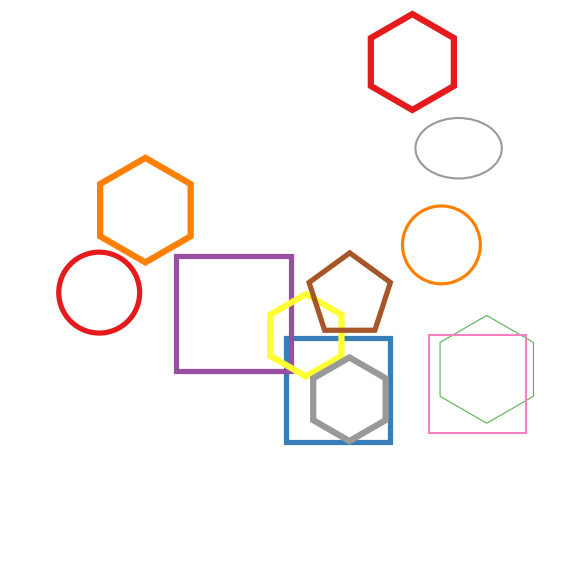[{"shape": "hexagon", "thickness": 3, "radius": 0.42, "center": [0.714, 0.892]}, {"shape": "circle", "thickness": 2.5, "radius": 0.35, "center": [0.172, 0.492]}, {"shape": "square", "thickness": 2.5, "radius": 0.45, "center": [0.586, 0.323]}, {"shape": "hexagon", "thickness": 0.5, "radius": 0.47, "center": [0.843, 0.36]}, {"shape": "square", "thickness": 2.5, "radius": 0.5, "center": [0.405, 0.456]}, {"shape": "circle", "thickness": 1.5, "radius": 0.34, "center": [0.764, 0.575]}, {"shape": "hexagon", "thickness": 3, "radius": 0.45, "center": [0.252, 0.635]}, {"shape": "hexagon", "thickness": 3, "radius": 0.36, "center": [0.53, 0.419]}, {"shape": "pentagon", "thickness": 2.5, "radius": 0.37, "center": [0.606, 0.487]}, {"shape": "square", "thickness": 1, "radius": 0.42, "center": [0.827, 0.334]}, {"shape": "oval", "thickness": 1, "radius": 0.37, "center": [0.794, 0.742]}, {"shape": "hexagon", "thickness": 3, "radius": 0.36, "center": [0.605, 0.308]}]